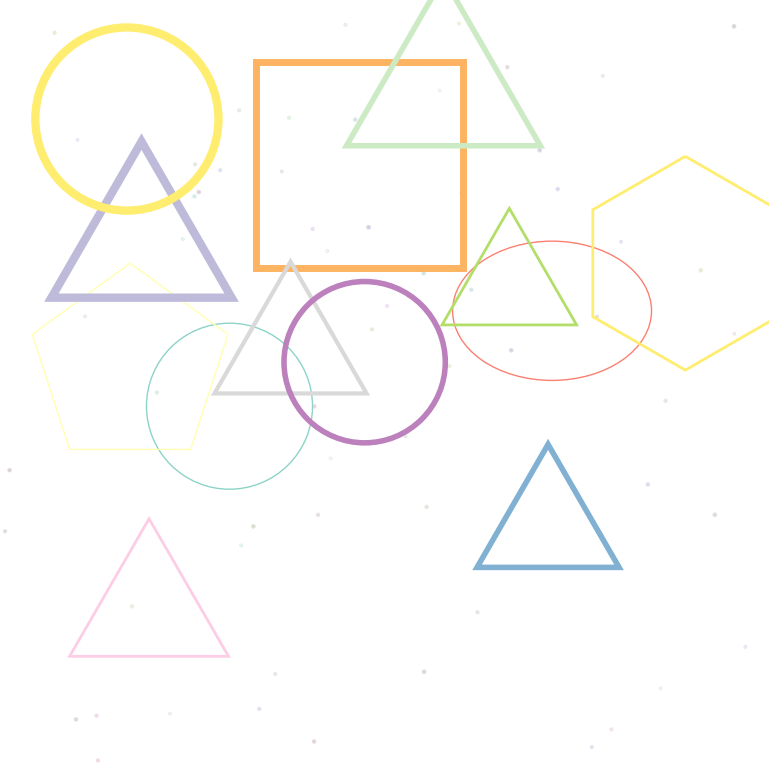[{"shape": "circle", "thickness": 0.5, "radius": 0.54, "center": [0.298, 0.472]}, {"shape": "pentagon", "thickness": 0.5, "radius": 0.67, "center": [0.169, 0.524]}, {"shape": "triangle", "thickness": 3, "radius": 0.68, "center": [0.184, 0.681]}, {"shape": "oval", "thickness": 0.5, "radius": 0.65, "center": [0.717, 0.596]}, {"shape": "triangle", "thickness": 2, "radius": 0.53, "center": [0.712, 0.316]}, {"shape": "square", "thickness": 2.5, "radius": 0.67, "center": [0.467, 0.786]}, {"shape": "triangle", "thickness": 1, "radius": 0.5, "center": [0.661, 0.628]}, {"shape": "triangle", "thickness": 1, "radius": 0.6, "center": [0.194, 0.207]}, {"shape": "triangle", "thickness": 1.5, "radius": 0.57, "center": [0.377, 0.546]}, {"shape": "circle", "thickness": 2, "radius": 0.52, "center": [0.474, 0.53]}, {"shape": "triangle", "thickness": 2, "radius": 0.73, "center": [0.576, 0.883]}, {"shape": "hexagon", "thickness": 1, "radius": 0.69, "center": [0.89, 0.658]}, {"shape": "circle", "thickness": 3, "radius": 0.59, "center": [0.165, 0.845]}]